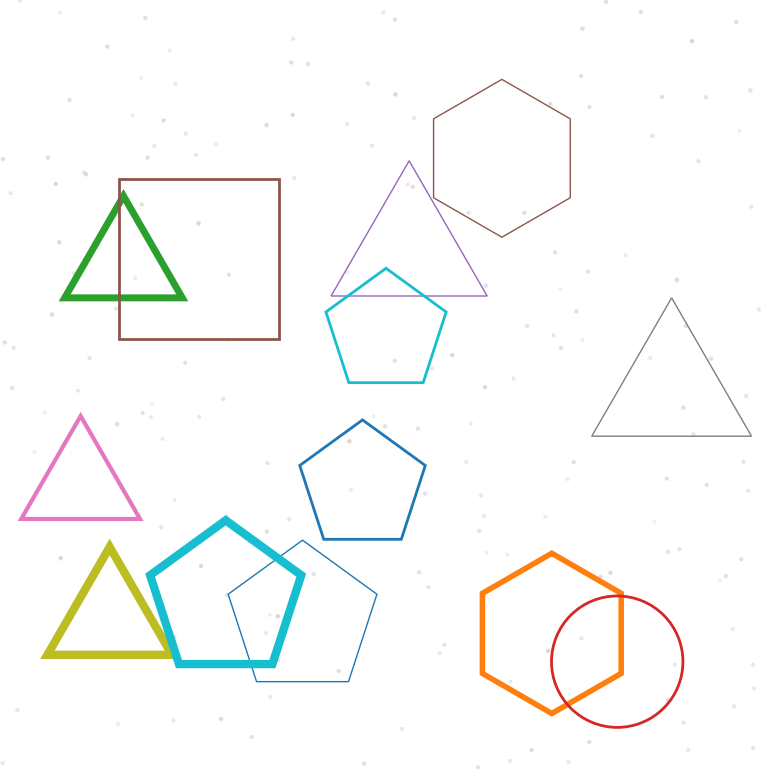[{"shape": "pentagon", "thickness": 1, "radius": 0.43, "center": [0.471, 0.369]}, {"shape": "pentagon", "thickness": 0.5, "radius": 0.51, "center": [0.393, 0.197]}, {"shape": "hexagon", "thickness": 2, "radius": 0.52, "center": [0.717, 0.177]}, {"shape": "triangle", "thickness": 2.5, "radius": 0.44, "center": [0.16, 0.657]}, {"shape": "circle", "thickness": 1, "radius": 0.43, "center": [0.802, 0.141]}, {"shape": "triangle", "thickness": 0.5, "radius": 0.59, "center": [0.531, 0.674]}, {"shape": "square", "thickness": 1, "radius": 0.52, "center": [0.258, 0.664]}, {"shape": "hexagon", "thickness": 0.5, "radius": 0.51, "center": [0.652, 0.794]}, {"shape": "triangle", "thickness": 1.5, "radius": 0.45, "center": [0.105, 0.371]}, {"shape": "triangle", "thickness": 0.5, "radius": 0.6, "center": [0.872, 0.493]}, {"shape": "triangle", "thickness": 3, "radius": 0.47, "center": [0.142, 0.196]}, {"shape": "pentagon", "thickness": 1, "radius": 0.41, "center": [0.501, 0.569]}, {"shape": "pentagon", "thickness": 3, "radius": 0.52, "center": [0.293, 0.221]}]